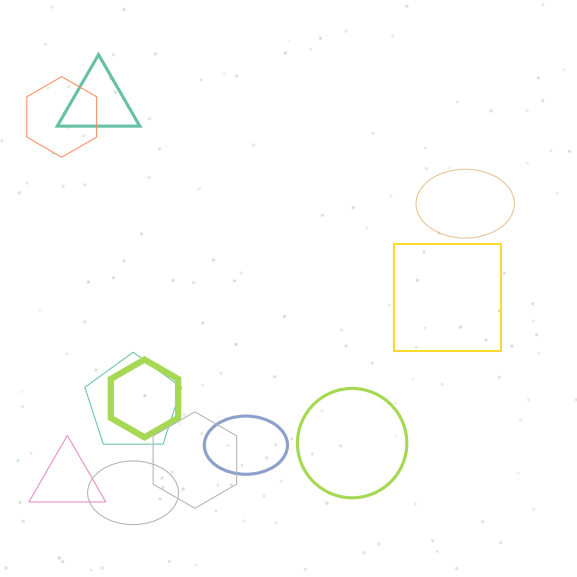[{"shape": "triangle", "thickness": 1.5, "radius": 0.41, "center": [0.171, 0.822]}, {"shape": "pentagon", "thickness": 0.5, "radius": 0.44, "center": [0.231, 0.301]}, {"shape": "hexagon", "thickness": 0.5, "radius": 0.35, "center": [0.107, 0.797]}, {"shape": "oval", "thickness": 1.5, "radius": 0.36, "center": [0.426, 0.228]}, {"shape": "triangle", "thickness": 0.5, "radius": 0.38, "center": [0.117, 0.168]}, {"shape": "hexagon", "thickness": 3, "radius": 0.34, "center": [0.25, 0.309]}, {"shape": "circle", "thickness": 1.5, "radius": 0.47, "center": [0.61, 0.232]}, {"shape": "square", "thickness": 1, "radius": 0.46, "center": [0.775, 0.483]}, {"shape": "oval", "thickness": 0.5, "radius": 0.43, "center": [0.806, 0.646]}, {"shape": "oval", "thickness": 0.5, "radius": 0.39, "center": [0.23, 0.146]}, {"shape": "hexagon", "thickness": 0.5, "radius": 0.42, "center": [0.337, 0.203]}]